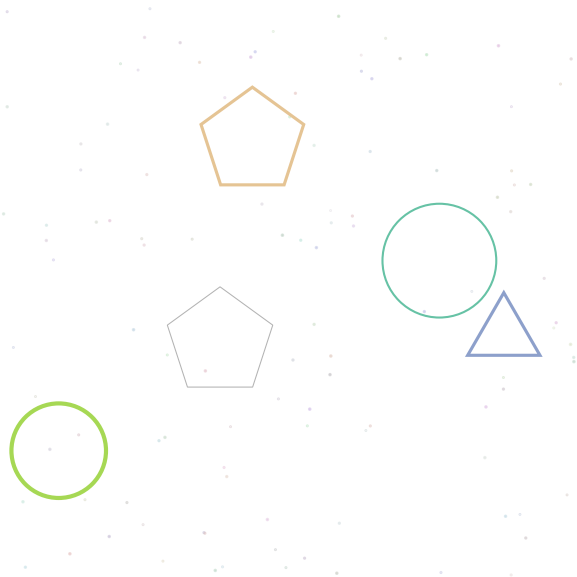[{"shape": "circle", "thickness": 1, "radius": 0.49, "center": [0.761, 0.548]}, {"shape": "triangle", "thickness": 1.5, "radius": 0.36, "center": [0.872, 0.42]}, {"shape": "circle", "thickness": 2, "radius": 0.41, "center": [0.102, 0.219]}, {"shape": "pentagon", "thickness": 1.5, "radius": 0.47, "center": [0.437, 0.755]}, {"shape": "pentagon", "thickness": 0.5, "radius": 0.48, "center": [0.381, 0.406]}]